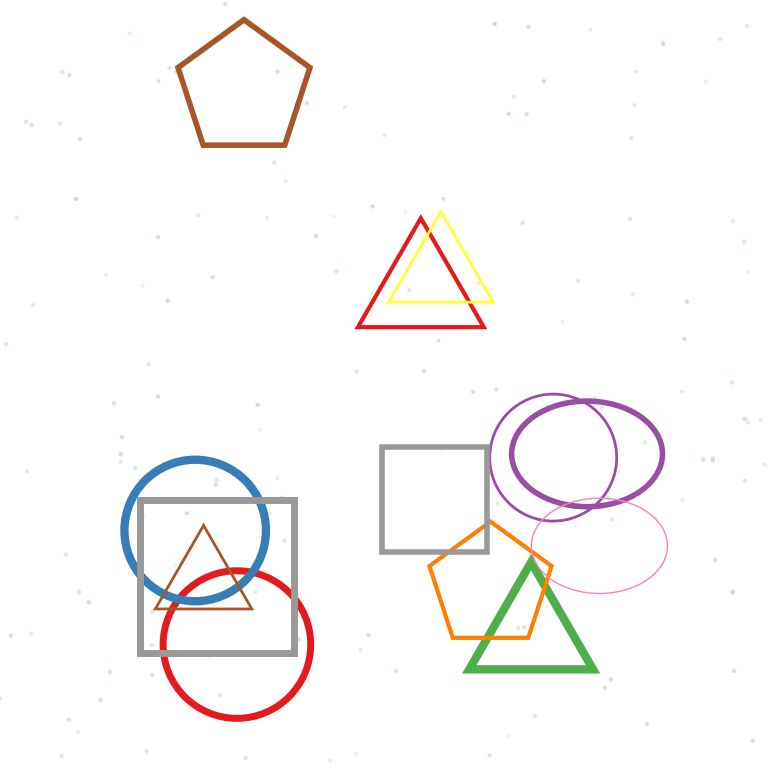[{"shape": "triangle", "thickness": 1.5, "radius": 0.47, "center": [0.547, 0.622]}, {"shape": "circle", "thickness": 2.5, "radius": 0.48, "center": [0.308, 0.163]}, {"shape": "circle", "thickness": 3, "radius": 0.46, "center": [0.253, 0.311]}, {"shape": "triangle", "thickness": 3, "radius": 0.46, "center": [0.69, 0.177]}, {"shape": "circle", "thickness": 1, "radius": 0.41, "center": [0.718, 0.406]}, {"shape": "oval", "thickness": 2, "radius": 0.49, "center": [0.762, 0.411]}, {"shape": "pentagon", "thickness": 1.5, "radius": 0.42, "center": [0.637, 0.239]}, {"shape": "triangle", "thickness": 1, "radius": 0.39, "center": [0.573, 0.647]}, {"shape": "triangle", "thickness": 1, "radius": 0.36, "center": [0.264, 0.245]}, {"shape": "pentagon", "thickness": 2, "radius": 0.45, "center": [0.317, 0.884]}, {"shape": "oval", "thickness": 0.5, "radius": 0.44, "center": [0.778, 0.291]}, {"shape": "square", "thickness": 2.5, "radius": 0.5, "center": [0.281, 0.251]}, {"shape": "square", "thickness": 2, "radius": 0.34, "center": [0.565, 0.351]}]